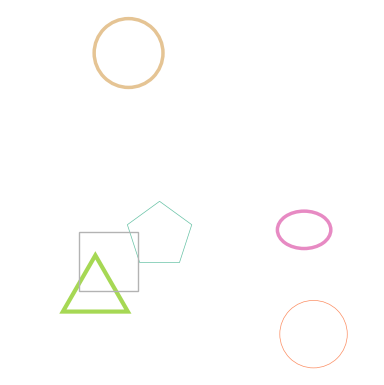[{"shape": "pentagon", "thickness": 0.5, "radius": 0.44, "center": [0.414, 0.389]}, {"shape": "circle", "thickness": 0.5, "radius": 0.44, "center": [0.814, 0.132]}, {"shape": "oval", "thickness": 2.5, "radius": 0.35, "center": [0.79, 0.403]}, {"shape": "triangle", "thickness": 3, "radius": 0.49, "center": [0.248, 0.239]}, {"shape": "circle", "thickness": 2.5, "radius": 0.45, "center": [0.334, 0.862]}, {"shape": "square", "thickness": 1, "radius": 0.39, "center": [0.282, 0.321]}]